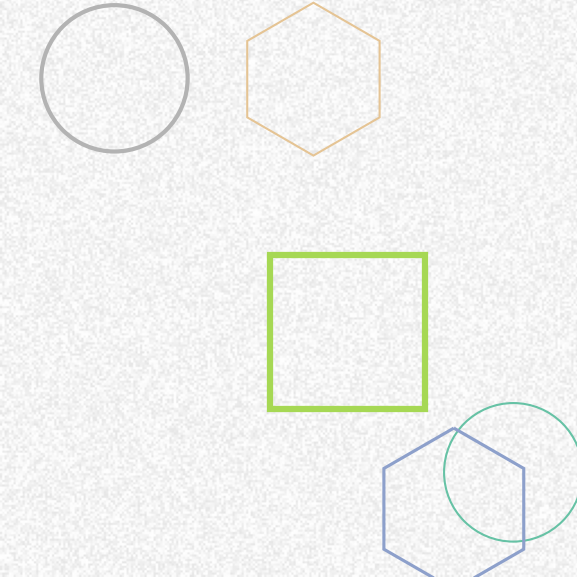[{"shape": "circle", "thickness": 1, "radius": 0.6, "center": [0.889, 0.181]}, {"shape": "hexagon", "thickness": 1.5, "radius": 0.7, "center": [0.786, 0.118]}, {"shape": "square", "thickness": 3, "radius": 0.67, "center": [0.602, 0.425]}, {"shape": "hexagon", "thickness": 1, "radius": 0.66, "center": [0.543, 0.862]}, {"shape": "circle", "thickness": 2, "radius": 0.63, "center": [0.198, 0.863]}]